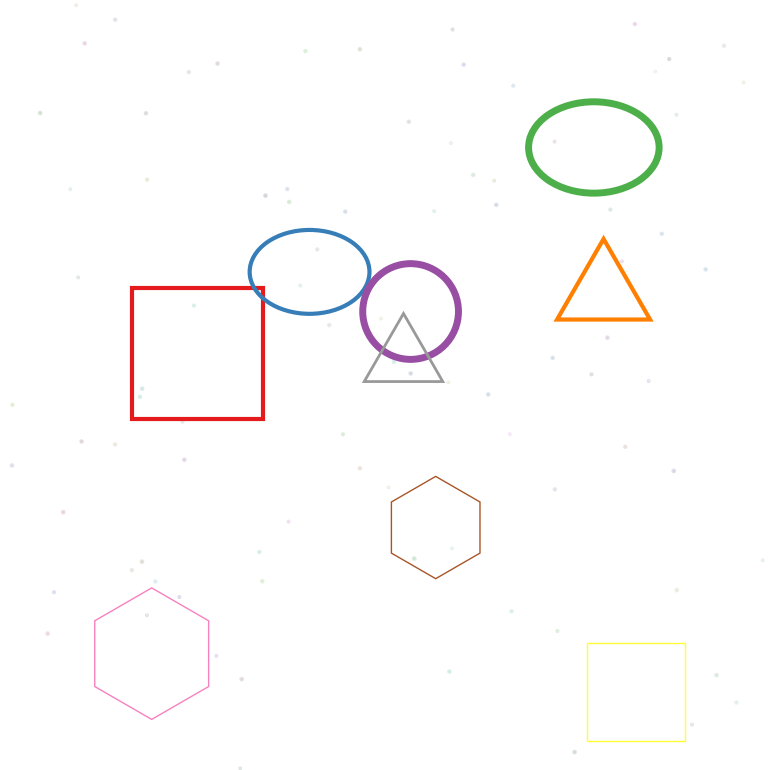[{"shape": "square", "thickness": 1.5, "radius": 0.43, "center": [0.257, 0.541]}, {"shape": "oval", "thickness": 1.5, "radius": 0.39, "center": [0.402, 0.647]}, {"shape": "oval", "thickness": 2.5, "radius": 0.42, "center": [0.771, 0.808]}, {"shape": "circle", "thickness": 2.5, "radius": 0.31, "center": [0.533, 0.595]}, {"shape": "triangle", "thickness": 1.5, "radius": 0.35, "center": [0.784, 0.62]}, {"shape": "square", "thickness": 0.5, "radius": 0.32, "center": [0.826, 0.101]}, {"shape": "hexagon", "thickness": 0.5, "radius": 0.33, "center": [0.566, 0.315]}, {"shape": "hexagon", "thickness": 0.5, "radius": 0.43, "center": [0.197, 0.151]}, {"shape": "triangle", "thickness": 1, "radius": 0.29, "center": [0.524, 0.534]}]